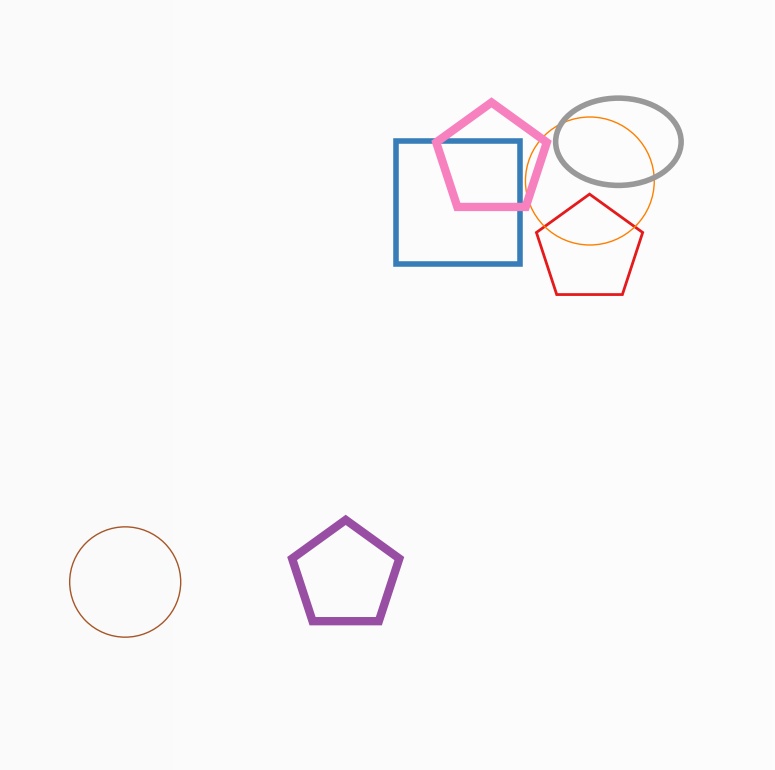[{"shape": "pentagon", "thickness": 1, "radius": 0.36, "center": [0.761, 0.676]}, {"shape": "square", "thickness": 2, "radius": 0.4, "center": [0.591, 0.737]}, {"shape": "pentagon", "thickness": 3, "radius": 0.36, "center": [0.446, 0.252]}, {"shape": "circle", "thickness": 0.5, "radius": 0.42, "center": [0.761, 0.765]}, {"shape": "circle", "thickness": 0.5, "radius": 0.36, "center": [0.162, 0.244]}, {"shape": "pentagon", "thickness": 3, "radius": 0.38, "center": [0.634, 0.792]}, {"shape": "oval", "thickness": 2, "radius": 0.4, "center": [0.798, 0.816]}]